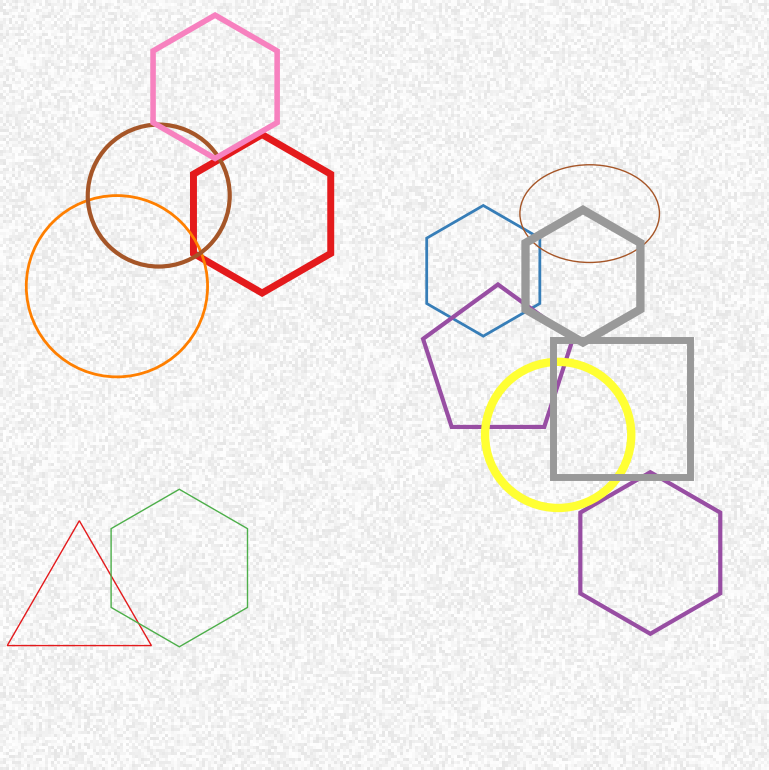[{"shape": "hexagon", "thickness": 2.5, "radius": 0.51, "center": [0.34, 0.722]}, {"shape": "triangle", "thickness": 0.5, "radius": 0.54, "center": [0.103, 0.216]}, {"shape": "hexagon", "thickness": 1, "radius": 0.42, "center": [0.628, 0.648]}, {"shape": "hexagon", "thickness": 0.5, "radius": 0.51, "center": [0.233, 0.262]}, {"shape": "pentagon", "thickness": 1.5, "radius": 0.51, "center": [0.647, 0.528]}, {"shape": "hexagon", "thickness": 1.5, "radius": 0.52, "center": [0.845, 0.282]}, {"shape": "circle", "thickness": 1, "radius": 0.59, "center": [0.152, 0.628]}, {"shape": "circle", "thickness": 3, "radius": 0.47, "center": [0.725, 0.435]}, {"shape": "circle", "thickness": 1.5, "radius": 0.46, "center": [0.206, 0.746]}, {"shape": "oval", "thickness": 0.5, "radius": 0.45, "center": [0.766, 0.723]}, {"shape": "hexagon", "thickness": 2, "radius": 0.47, "center": [0.279, 0.887]}, {"shape": "square", "thickness": 2.5, "radius": 0.45, "center": [0.808, 0.47]}, {"shape": "hexagon", "thickness": 3, "radius": 0.43, "center": [0.757, 0.641]}]